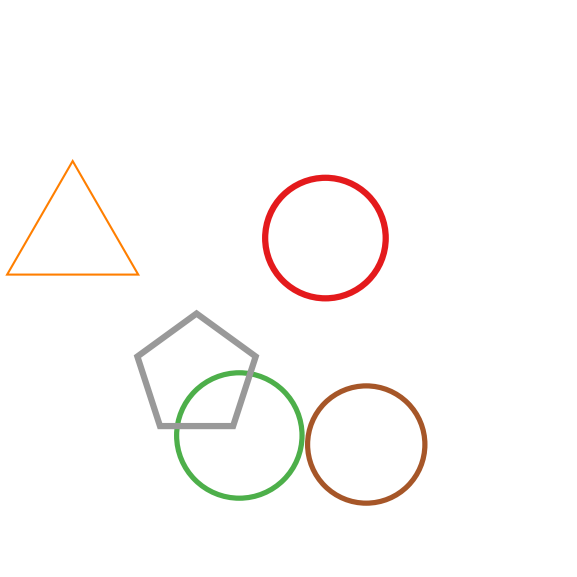[{"shape": "circle", "thickness": 3, "radius": 0.52, "center": [0.564, 0.587]}, {"shape": "circle", "thickness": 2.5, "radius": 0.54, "center": [0.414, 0.245]}, {"shape": "triangle", "thickness": 1, "radius": 0.66, "center": [0.126, 0.589]}, {"shape": "circle", "thickness": 2.5, "radius": 0.51, "center": [0.634, 0.229]}, {"shape": "pentagon", "thickness": 3, "radius": 0.54, "center": [0.34, 0.348]}]